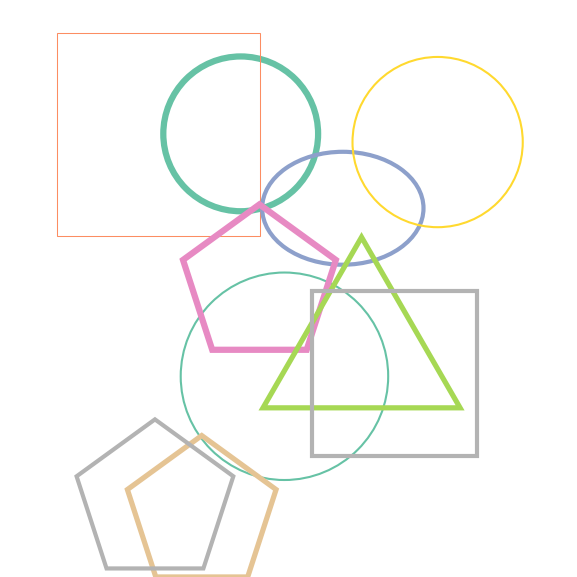[{"shape": "circle", "thickness": 3, "radius": 0.67, "center": [0.417, 0.767]}, {"shape": "circle", "thickness": 1, "radius": 0.9, "center": [0.493, 0.348]}, {"shape": "square", "thickness": 0.5, "radius": 0.88, "center": [0.274, 0.766]}, {"shape": "oval", "thickness": 2, "radius": 0.7, "center": [0.594, 0.639]}, {"shape": "pentagon", "thickness": 3, "radius": 0.7, "center": [0.449, 0.506]}, {"shape": "triangle", "thickness": 2.5, "radius": 0.98, "center": [0.626, 0.391]}, {"shape": "circle", "thickness": 1, "radius": 0.74, "center": [0.758, 0.753]}, {"shape": "pentagon", "thickness": 2.5, "radius": 0.68, "center": [0.349, 0.11]}, {"shape": "square", "thickness": 2, "radius": 0.72, "center": [0.683, 0.353]}, {"shape": "pentagon", "thickness": 2, "radius": 0.71, "center": [0.268, 0.13]}]